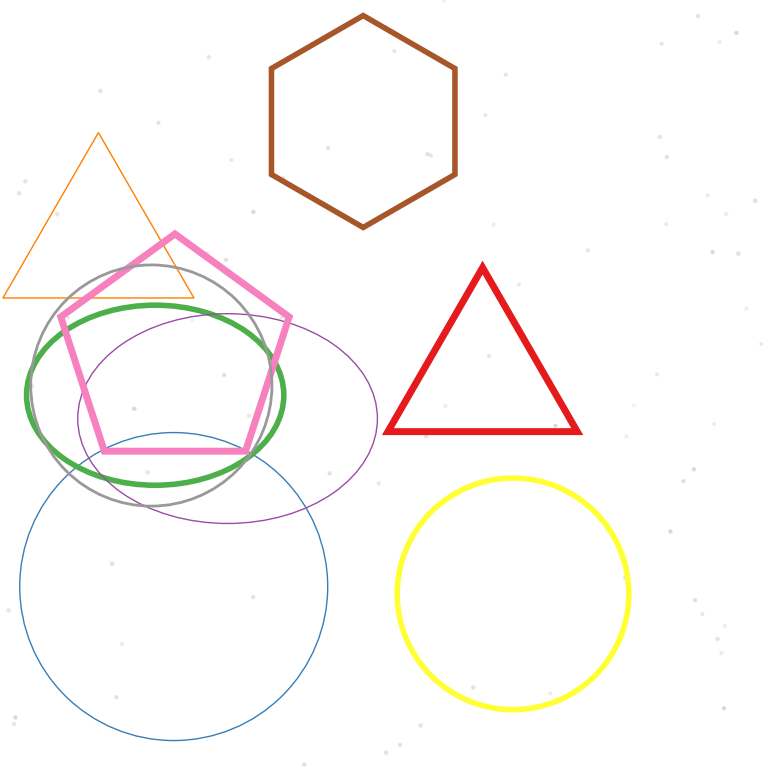[{"shape": "triangle", "thickness": 2.5, "radius": 0.71, "center": [0.627, 0.51]}, {"shape": "circle", "thickness": 0.5, "radius": 1.0, "center": [0.226, 0.238]}, {"shape": "oval", "thickness": 2, "radius": 0.84, "center": [0.202, 0.487]}, {"shape": "oval", "thickness": 0.5, "radius": 0.97, "center": [0.296, 0.456]}, {"shape": "triangle", "thickness": 0.5, "radius": 0.72, "center": [0.128, 0.685]}, {"shape": "circle", "thickness": 2, "radius": 0.75, "center": [0.666, 0.229]}, {"shape": "hexagon", "thickness": 2, "radius": 0.69, "center": [0.472, 0.842]}, {"shape": "pentagon", "thickness": 2.5, "radius": 0.78, "center": [0.227, 0.54]}, {"shape": "circle", "thickness": 1, "radius": 0.78, "center": [0.197, 0.499]}]